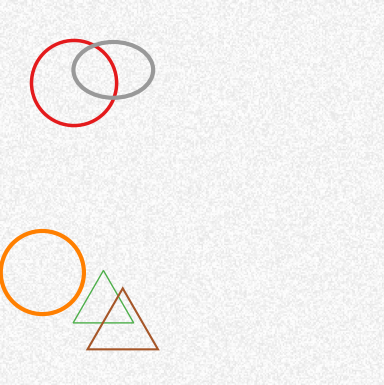[{"shape": "circle", "thickness": 2.5, "radius": 0.55, "center": [0.192, 0.784]}, {"shape": "triangle", "thickness": 1, "radius": 0.45, "center": [0.269, 0.207]}, {"shape": "circle", "thickness": 3, "radius": 0.54, "center": [0.11, 0.292]}, {"shape": "triangle", "thickness": 1.5, "radius": 0.53, "center": [0.319, 0.145]}, {"shape": "oval", "thickness": 3, "radius": 0.52, "center": [0.294, 0.818]}]